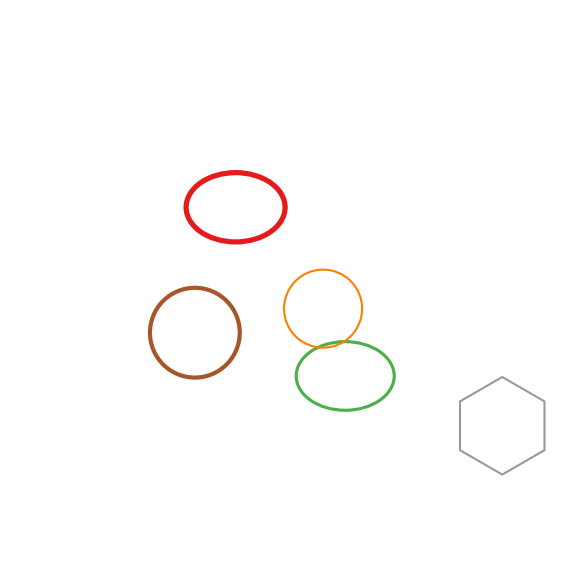[{"shape": "oval", "thickness": 2.5, "radius": 0.43, "center": [0.408, 0.64]}, {"shape": "oval", "thickness": 1.5, "radius": 0.42, "center": [0.598, 0.348]}, {"shape": "circle", "thickness": 1, "radius": 0.34, "center": [0.559, 0.465]}, {"shape": "circle", "thickness": 2, "radius": 0.39, "center": [0.337, 0.423]}, {"shape": "hexagon", "thickness": 1, "radius": 0.42, "center": [0.87, 0.262]}]